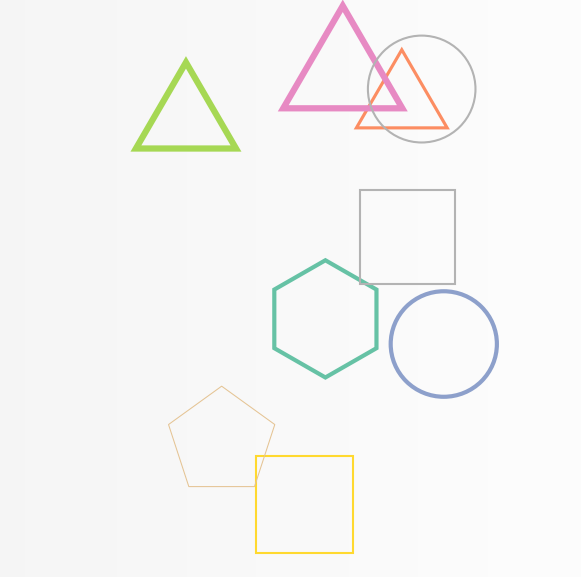[{"shape": "hexagon", "thickness": 2, "radius": 0.51, "center": [0.56, 0.447]}, {"shape": "triangle", "thickness": 1.5, "radius": 0.45, "center": [0.691, 0.823]}, {"shape": "circle", "thickness": 2, "radius": 0.46, "center": [0.764, 0.403]}, {"shape": "triangle", "thickness": 3, "radius": 0.59, "center": [0.59, 0.871]}, {"shape": "triangle", "thickness": 3, "radius": 0.5, "center": [0.32, 0.792]}, {"shape": "square", "thickness": 1, "radius": 0.42, "center": [0.523, 0.125]}, {"shape": "pentagon", "thickness": 0.5, "radius": 0.48, "center": [0.381, 0.234]}, {"shape": "square", "thickness": 1, "radius": 0.41, "center": [0.701, 0.589]}, {"shape": "circle", "thickness": 1, "radius": 0.46, "center": [0.725, 0.845]}]